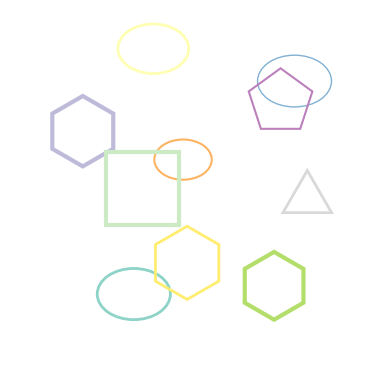[{"shape": "oval", "thickness": 2, "radius": 0.47, "center": [0.348, 0.236]}, {"shape": "oval", "thickness": 2, "radius": 0.46, "center": [0.398, 0.873]}, {"shape": "hexagon", "thickness": 3, "radius": 0.46, "center": [0.215, 0.659]}, {"shape": "oval", "thickness": 1, "radius": 0.48, "center": [0.765, 0.789]}, {"shape": "oval", "thickness": 1.5, "radius": 0.37, "center": [0.475, 0.585]}, {"shape": "hexagon", "thickness": 3, "radius": 0.44, "center": [0.712, 0.258]}, {"shape": "triangle", "thickness": 2, "radius": 0.36, "center": [0.798, 0.484]}, {"shape": "pentagon", "thickness": 1.5, "radius": 0.43, "center": [0.729, 0.736]}, {"shape": "square", "thickness": 3, "radius": 0.47, "center": [0.369, 0.51]}, {"shape": "hexagon", "thickness": 2, "radius": 0.48, "center": [0.486, 0.317]}]